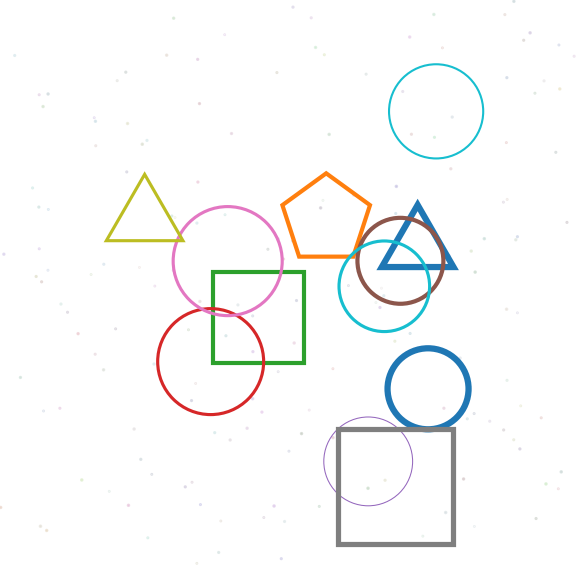[{"shape": "triangle", "thickness": 3, "radius": 0.36, "center": [0.723, 0.573]}, {"shape": "circle", "thickness": 3, "radius": 0.35, "center": [0.741, 0.326]}, {"shape": "pentagon", "thickness": 2, "radius": 0.4, "center": [0.565, 0.619]}, {"shape": "square", "thickness": 2, "radius": 0.4, "center": [0.447, 0.45]}, {"shape": "circle", "thickness": 1.5, "radius": 0.46, "center": [0.365, 0.373]}, {"shape": "circle", "thickness": 0.5, "radius": 0.38, "center": [0.638, 0.2]}, {"shape": "circle", "thickness": 2, "radius": 0.37, "center": [0.693, 0.548]}, {"shape": "circle", "thickness": 1.5, "radius": 0.47, "center": [0.394, 0.547]}, {"shape": "square", "thickness": 2.5, "radius": 0.5, "center": [0.684, 0.156]}, {"shape": "triangle", "thickness": 1.5, "radius": 0.38, "center": [0.25, 0.621]}, {"shape": "circle", "thickness": 1.5, "radius": 0.39, "center": [0.665, 0.503]}, {"shape": "circle", "thickness": 1, "radius": 0.41, "center": [0.755, 0.806]}]